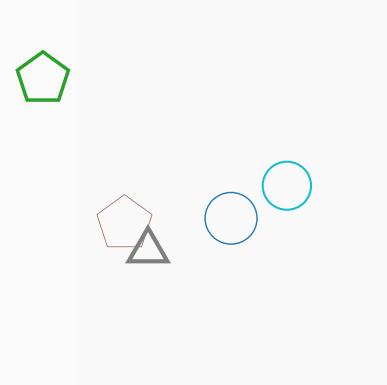[{"shape": "circle", "thickness": 1, "radius": 0.34, "center": [0.596, 0.433]}, {"shape": "pentagon", "thickness": 2.5, "radius": 0.35, "center": [0.111, 0.796]}, {"shape": "pentagon", "thickness": 0.5, "radius": 0.37, "center": [0.321, 0.42]}, {"shape": "triangle", "thickness": 3, "radius": 0.29, "center": [0.382, 0.35]}, {"shape": "circle", "thickness": 1.5, "radius": 0.31, "center": [0.74, 0.518]}]